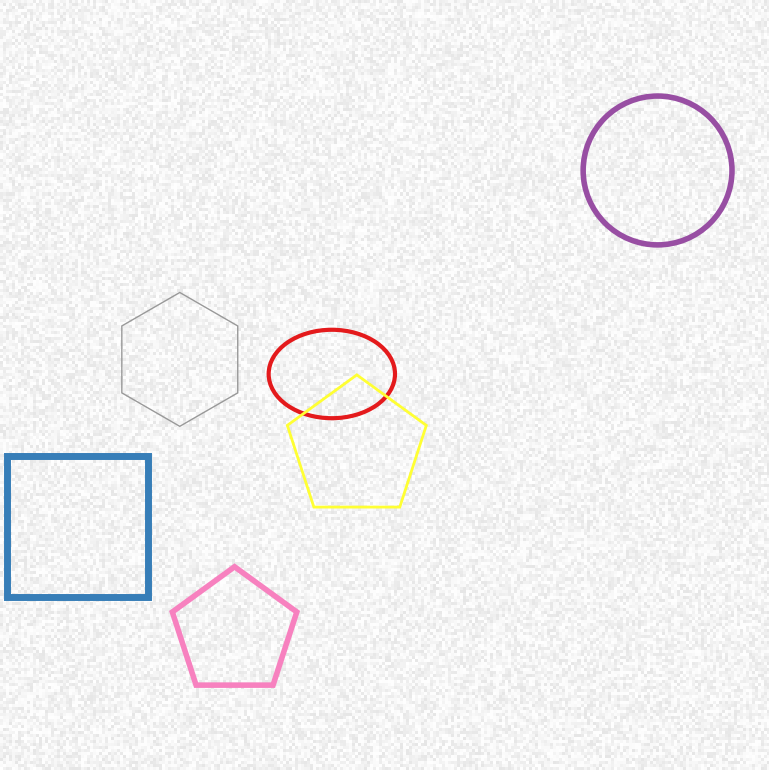[{"shape": "oval", "thickness": 1.5, "radius": 0.41, "center": [0.431, 0.514]}, {"shape": "square", "thickness": 2.5, "radius": 0.46, "center": [0.101, 0.316]}, {"shape": "circle", "thickness": 2, "radius": 0.48, "center": [0.854, 0.779]}, {"shape": "pentagon", "thickness": 1, "radius": 0.47, "center": [0.463, 0.418]}, {"shape": "pentagon", "thickness": 2, "radius": 0.42, "center": [0.305, 0.179]}, {"shape": "hexagon", "thickness": 0.5, "radius": 0.43, "center": [0.233, 0.533]}]